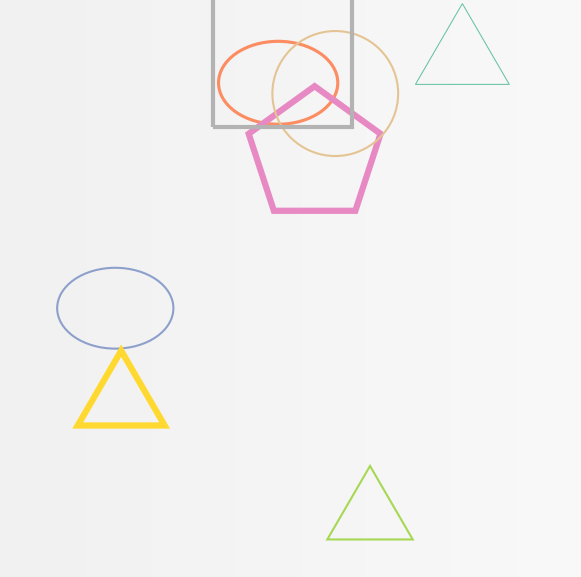[{"shape": "triangle", "thickness": 0.5, "radius": 0.47, "center": [0.795, 0.9]}, {"shape": "oval", "thickness": 1.5, "radius": 0.51, "center": [0.479, 0.856]}, {"shape": "oval", "thickness": 1, "radius": 0.5, "center": [0.198, 0.465]}, {"shape": "pentagon", "thickness": 3, "radius": 0.6, "center": [0.541, 0.731]}, {"shape": "triangle", "thickness": 1, "radius": 0.42, "center": [0.637, 0.107]}, {"shape": "triangle", "thickness": 3, "radius": 0.43, "center": [0.208, 0.306]}, {"shape": "circle", "thickness": 1, "radius": 0.54, "center": [0.577, 0.837]}, {"shape": "square", "thickness": 2, "radius": 0.6, "center": [0.487, 0.898]}]